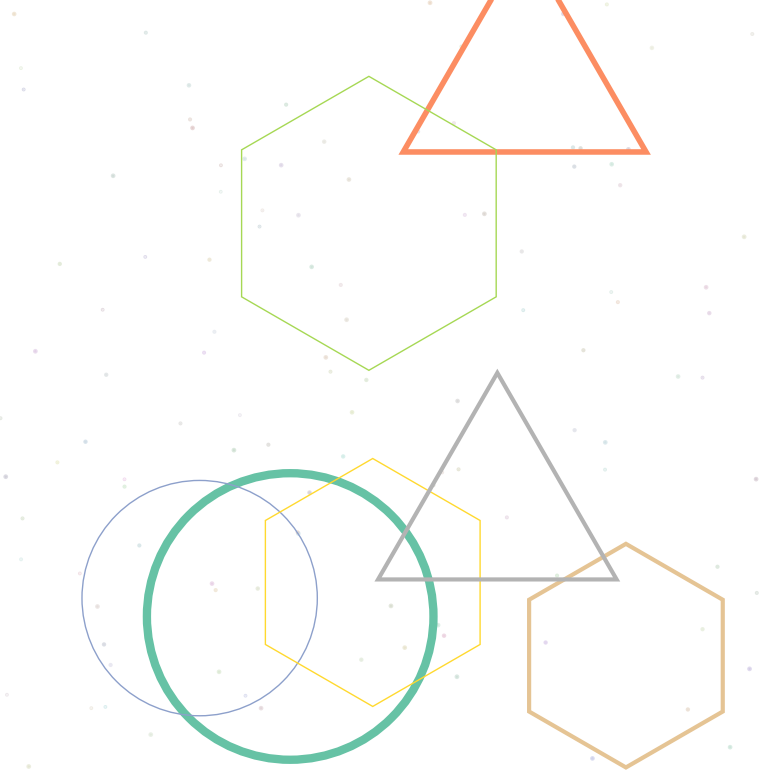[{"shape": "circle", "thickness": 3, "radius": 0.93, "center": [0.377, 0.199]}, {"shape": "triangle", "thickness": 2, "radius": 0.91, "center": [0.681, 0.894]}, {"shape": "circle", "thickness": 0.5, "radius": 0.76, "center": [0.259, 0.223]}, {"shape": "hexagon", "thickness": 0.5, "radius": 0.95, "center": [0.479, 0.71]}, {"shape": "hexagon", "thickness": 0.5, "radius": 0.8, "center": [0.484, 0.244]}, {"shape": "hexagon", "thickness": 1.5, "radius": 0.73, "center": [0.813, 0.149]}, {"shape": "triangle", "thickness": 1.5, "radius": 0.89, "center": [0.646, 0.337]}]